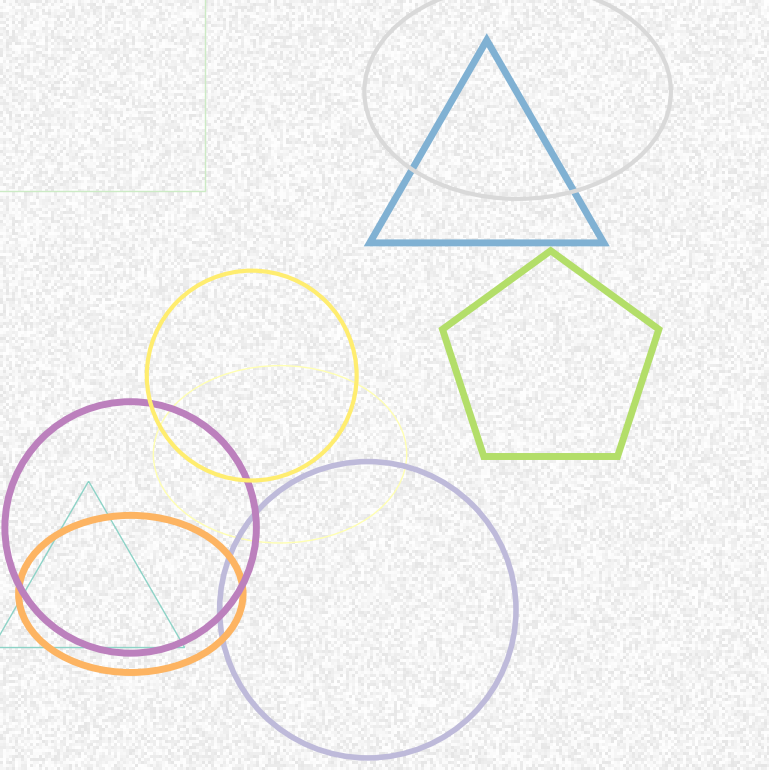[{"shape": "triangle", "thickness": 0.5, "radius": 0.72, "center": [0.115, 0.231]}, {"shape": "oval", "thickness": 0.5, "radius": 0.82, "center": [0.364, 0.41]}, {"shape": "circle", "thickness": 2, "radius": 0.96, "center": [0.478, 0.208]}, {"shape": "triangle", "thickness": 2.5, "radius": 0.88, "center": [0.632, 0.772]}, {"shape": "oval", "thickness": 2.5, "radius": 0.73, "center": [0.17, 0.229]}, {"shape": "pentagon", "thickness": 2.5, "radius": 0.74, "center": [0.715, 0.527]}, {"shape": "oval", "thickness": 1.5, "radius": 1.0, "center": [0.672, 0.881]}, {"shape": "circle", "thickness": 2.5, "radius": 0.82, "center": [0.17, 0.315]}, {"shape": "square", "thickness": 0.5, "radius": 0.7, "center": [0.126, 0.893]}, {"shape": "circle", "thickness": 1.5, "radius": 0.68, "center": [0.327, 0.512]}]